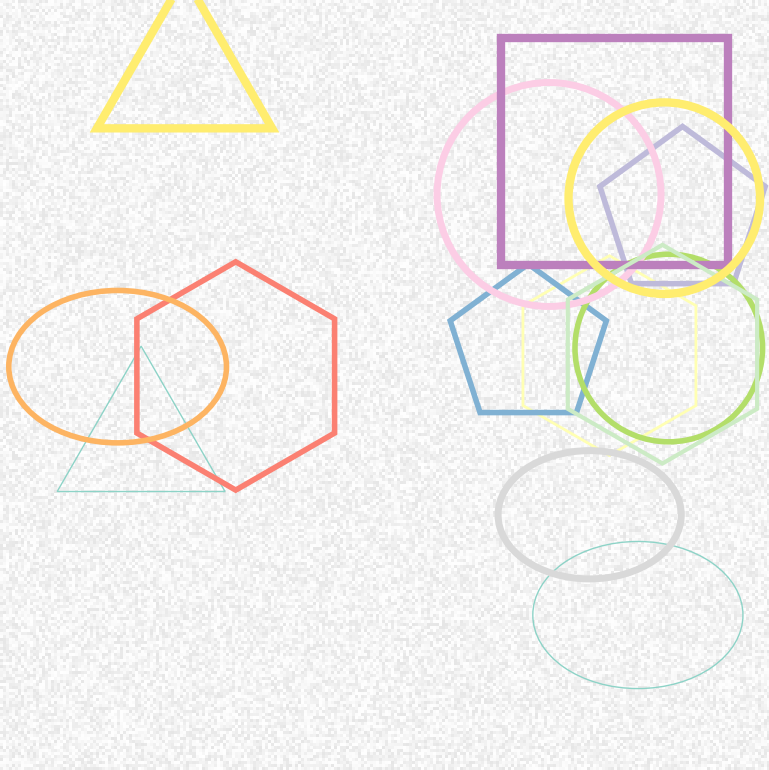[{"shape": "oval", "thickness": 0.5, "radius": 0.68, "center": [0.828, 0.201]}, {"shape": "triangle", "thickness": 0.5, "radius": 0.63, "center": [0.183, 0.425]}, {"shape": "hexagon", "thickness": 1, "radius": 0.65, "center": [0.791, 0.538]}, {"shape": "pentagon", "thickness": 2, "radius": 0.56, "center": [0.886, 0.723]}, {"shape": "hexagon", "thickness": 2, "radius": 0.74, "center": [0.306, 0.512]}, {"shape": "pentagon", "thickness": 2, "radius": 0.53, "center": [0.686, 0.55]}, {"shape": "oval", "thickness": 2, "radius": 0.71, "center": [0.153, 0.524]}, {"shape": "circle", "thickness": 2, "radius": 0.61, "center": [0.869, 0.548]}, {"shape": "circle", "thickness": 2.5, "radius": 0.73, "center": [0.713, 0.747]}, {"shape": "oval", "thickness": 2.5, "radius": 0.59, "center": [0.766, 0.331]}, {"shape": "square", "thickness": 3, "radius": 0.74, "center": [0.798, 0.803]}, {"shape": "hexagon", "thickness": 1.5, "radius": 0.71, "center": [0.86, 0.54]}, {"shape": "circle", "thickness": 3, "radius": 0.62, "center": [0.863, 0.743]}, {"shape": "triangle", "thickness": 3, "radius": 0.66, "center": [0.24, 0.899]}]